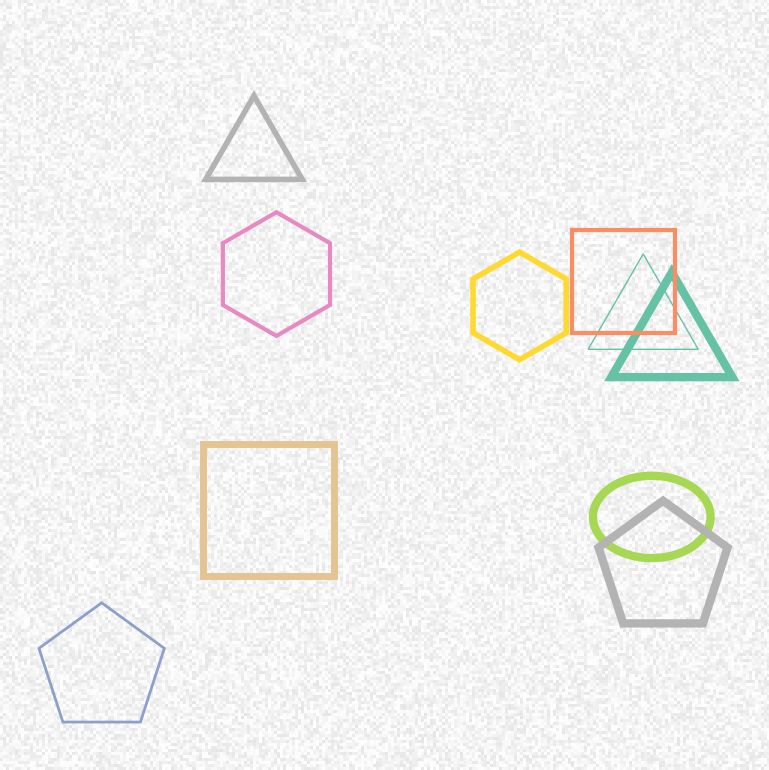[{"shape": "triangle", "thickness": 3, "radius": 0.45, "center": [0.872, 0.556]}, {"shape": "triangle", "thickness": 0.5, "radius": 0.41, "center": [0.835, 0.588]}, {"shape": "square", "thickness": 1.5, "radius": 0.33, "center": [0.809, 0.635]}, {"shape": "pentagon", "thickness": 1, "radius": 0.43, "center": [0.132, 0.132]}, {"shape": "hexagon", "thickness": 1.5, "radius": 0.4, "center": [0.359, 0.644]}, {"shape": "oval", "thickness": 3, "radius": 0.38, "center": [0.846, 0.329]}, {"shape": "hexagon", "thickness": 2, "radius": 0.35, "center": [0.675, 0.603]}, {"shape": "square", "thickness": 2.5, "radius": 0.43, "center": [0.349, 0.338]}, {"shape": "triangle", "thickness": 2, "radius": 0.36, "center": [0.33, 0.803]}, {"shape": "pentagon", "thickness": 3, "radius": 0.44, "center": [0.861, 0.262]}]